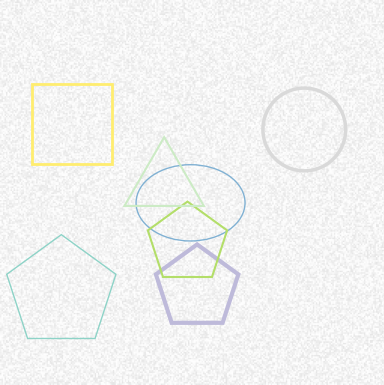[{"shape": "pentagon", "thickness": 1, "radius": 0.75, "center": [0.159, 0.241]}, {"shape": "pentagon", "thickness": 3, "radius": 0.56, "center": [0.512, 0.253]}, {"shape": "oval", "thickness": 1, "radius": 0.71, "center": [0.495, 0.473]}, {"shape": "pentagon", "thickness": 1.5, "radius": 0.54, "center": [0.487, 0.368]}, {"shape": "circle", "thickness": 2.5, "radius": 0.54, "center": [0.79, 0.664]}, {"shape": "triangle", "thickness": 1.5, "radius": 0.6, "center": [0.426, 0.525]}, {"shape": "square", "thickness": 2, "radius": 0.52, "center": [0.188, 0.678]}]